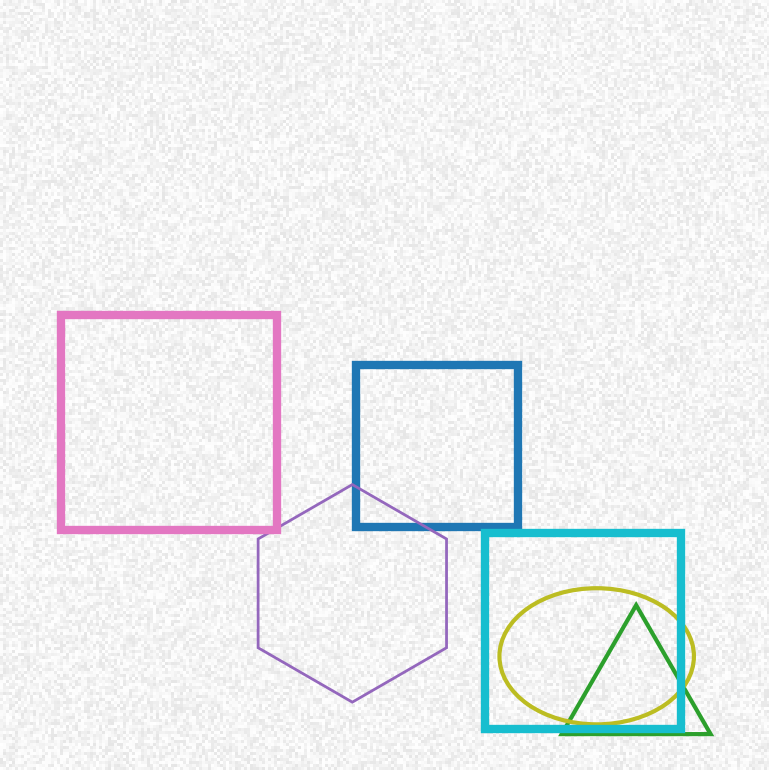[{"shape": "square", "thickness": 3, "radius": 0.53, "center": [0.567, 0.421]}, {"shape": "triangle", "thickness": 1.5, "radius": 0.56, "center": [0.826, 0.102]}, {"shape": "hexagon", "thickness": 1, "radius": 0.71, "center": [0.458, 0.229]}, {"shape": "square", "thickness": 3, "radius": 0.7, "center": [0.219, 0.451]}, {"shape": "oval", "thickness": 1.5, "radius": 0.63, "center": [0.775, 0.148]}, {"shape": "square", "thickness": 3, "radius": 0.64, "center": [0.757, 0.18]}]